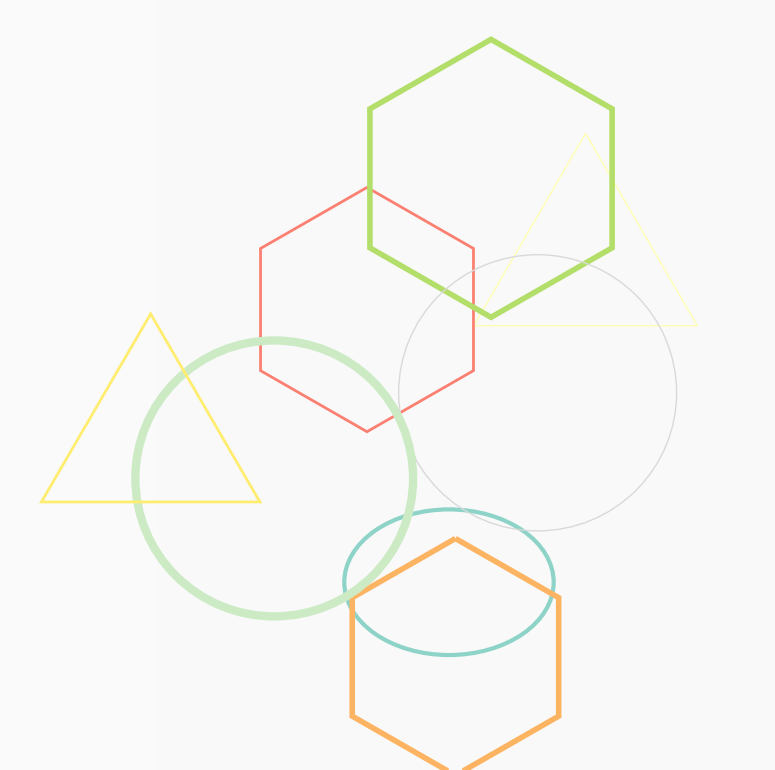[{"shape": "oval", "thickness": 1.5, "radius": 0.68, "center": [0.579, 0.244]}, {"shape": "triangle", "thickness": 0.5, "radius": 0.83, "center": [0.756, 0.66]}, {"shape": "hexagon", "thickness": 1, "radius": 0.79, "center": [0.474, 0.598]}, {"shape": "hexagon", "thickness": 2, "radius": 0.77, "center": [0.588, 0.147]}, {"shape": "hexagon", "thickness": 2, "radius": 0.9, "center": [0.634, 0.768]}, {"shape": "circle", "thickness": 0.5, "radius": 0.9, "center": [0.694, 0.49]}, {"shape": "circle", "thickness": 3, "radius": 0.9, "center": [0.354, 0.379]}, {"shape": "triangle", "thickness": 1, "radius": 0.81, "center": [0.194, 0.43]}]